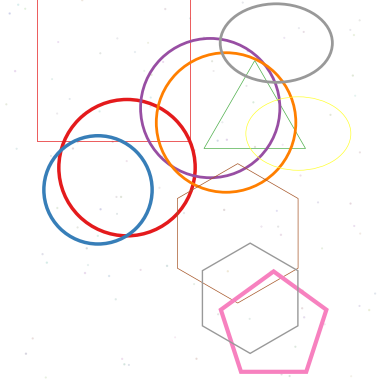[{"shape": "square", "thickness": 0.5, "radius": 1.0, "center": [0.295, 0.832]}, {"shape": "circle", "thickness": 2.5, "radius": 0.89, "center": [0.33, 0.565]}, {"shape": "circle", "thickness": 2.5, "radius": 0.7, "center": [0.255, 0.507]}, {"shape": "triangle", "thickness": 0.5, "radius": 0.76, "center": [0.662, 0.69]}, {"shape": "circle", "thickness": 2, "radius": 0.9, "center": [0.546, 0.719]}, {"shape": "circle", "thickness": 2, "radius": 0.91, "center": [0.587, 0.682]}, {"shape": "oval", "thickness": 0.5, "radius": 0.68, "center": [0.775, 0.653]}, {"shape": "hexagon", "thickness": 0.5, "radius": 0.91, "center": [0.617, 0.394]}, {"shape": "pentagon", "thickness": 3, "radius": 0.72, "center": [0.711, 0.151]}, {"shape": "oval", "thickness": 2, "radius": 0.73, "center": [0.718, 0.888]}, {"shape": "hexagon", "thickness": 1, "radius": 0.72, "center": [0.65, 0.225]}]